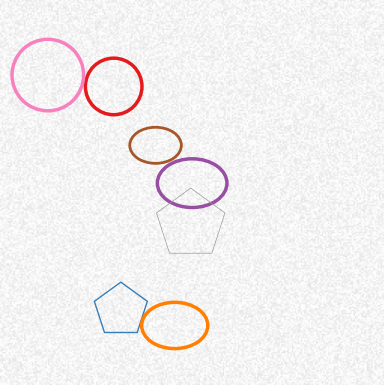[{"shape": "circle", "thickness": 2.5, "radius": 0.37, "center": [0.295, 0.775]}, {"shape": "pentagon", "thickness": 1, "radius": 0.36, "center": [0.314, 0.195]}, {"shape": "oval", "thickness": 2.5, "radius": 0.45, "center": [0.499, 0.524]}, {"shape": "oval", "thickness": 2.5, "radius": 0.43, "center": [0.454, 0.155]}, {"shape": "oval", "thickness": 2, "radius": 0.33, "center": [0.404, 0.623]}, {"shape": "circle", "thickness": 2.5, "radius": 0.46, "center": [0.124, 0.805]}, {"shape": "pentagon", "thickness": 0.5, "radius": 0.47, "center": [0.495, 0.418]}]